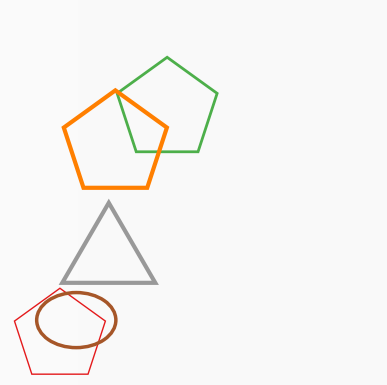[{"shape": "pentagon", "thickness": 1, "radius": 0.62, "center": [0.155, 0.128]}, {"shape": "pentagon", "thickness": 2, "radius": 0.68, "center": [0.431, 0.716]}, {"shape": "pentagon", "thickness": 3, "radius": 0.7, "center": [0.298, 0.625]}, {"shape": "oval", "thickness": 2.5, "radius": 0.51, "center": [0.197, 0.169]}, {"shape": "triangle", "thickness": 3, "radius": 0.69, "center": [0.281, 0.335]}]